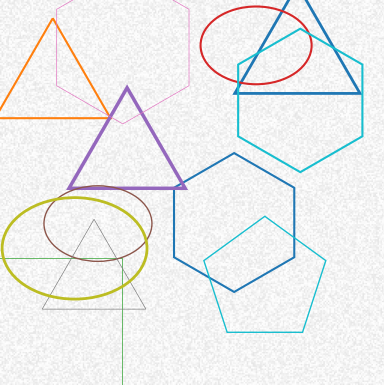[{"shape": "hexagon", "thickness": 1.5, "radius": 0.9, "center": [0.608, 0.422]}, {"shape": "triangle", "thickness": 2, "radius": 0.94, "center": [0.772, 0.851]}, {"shape": "triangle", "thickness": 1.5, "radius": 0.87, "center": [0.137, 0.78]}, {"shape": "square", "thickness": 0.5, "radius": 0.84, "center": [0.149, 0.162]}, {"shape": "oval", "thickness": 1.5, "radius": 0.72, "center": [0.665, 0.882]}, {"shape": "triangle", "thickness": 2.5, "radius": 0.87, "center": [0.33, 0.598]}, {"shape": "oval", "thickness": 1, "radius": 0.7, "center": [0.254, 0.419]}, {"shape": "hexagon", "thickness": 0.5, "radius": 0.99, "center": [0.319, 0.877]}, {"shape": "triangle", "thickness": 0.5, "radius": 0.78, "center": [0.244, 0.275]}, {"shape": "oval", "thickness": 2, "radius": 0.94, "center": [0.194, 0.355]}, {"shape": "hexagon", "thickness": 1.5, "radius": 0.93, "center": [0.78, 0.739]}, {"shape": "pentagon", "thickness": 1, "radius": 0.83, "center": [0.688, 0.272]}]